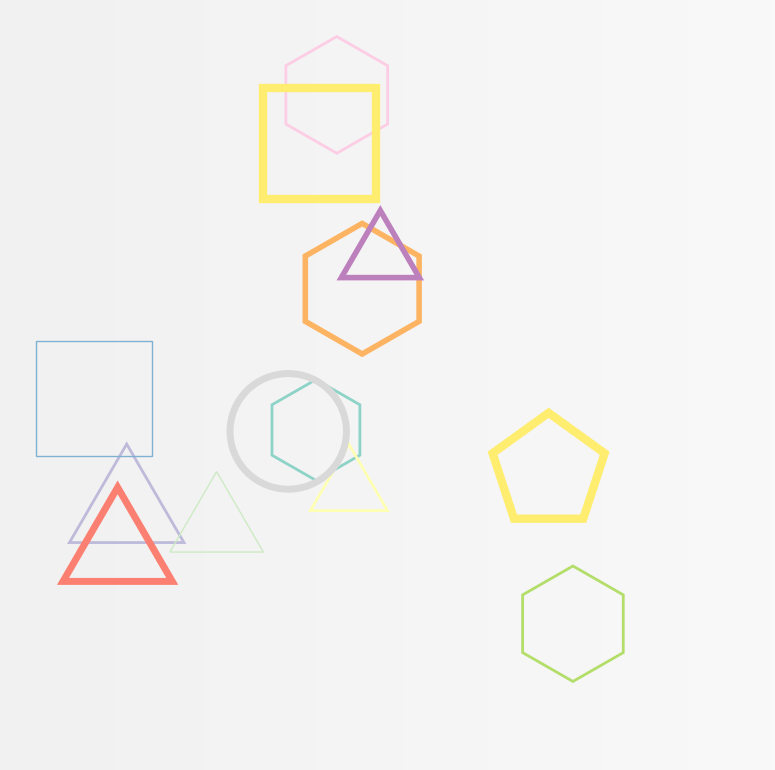[{"shape": "hexagon", "thickness": 1, "radius": 0.33, "center": [0.408, 0.442]}, {"shape": "triangle", "thickness": 1, "radius": 0.29, "center": [0.45, 0.366]}, {"shape": "triangle", "thickness": 1, "radius": 0.43, "center": [0.163, 0.338]}, {"shape": "triangle", "thickness": 2.5, "radius": 0.41, "center": [0.152, 0.286]}, {"shape": "square", "thickness": 0.5, "radius": 0.37, "center": [0.121, 0.483]}, {"shape": "hexagon", "thickness": 2, "radius": 0.42, "center": [0.467, 0.625]}, {"shape": "hexagon", "thickness": 1, "radius": 0.37, "center": [0.739, 0.19]}, {"shape": "hexagon", "thickness": 1, "radius": 0.38, "center": [0.435, 0.877]}, {"shape": "circle", "thickness": 2.5, "radius": 0.38, "center": [0.372, 0.44]}, {"shape": "triangle", "thickness": 2, "radius": 0.29, "center": [0.491, 0.668]}, {"shape": "triangle", "thickness": 0.5, "radius": 0.35, "center": [0.28, 0.318]}, {"shape": "square", "thickness": 3, "radius": 0.36, "center": [0.412, 0.813]}, {"shape": "pentagon", "thickness": 3, "radius": 0.38, "center": [0.708, 0.388]}]